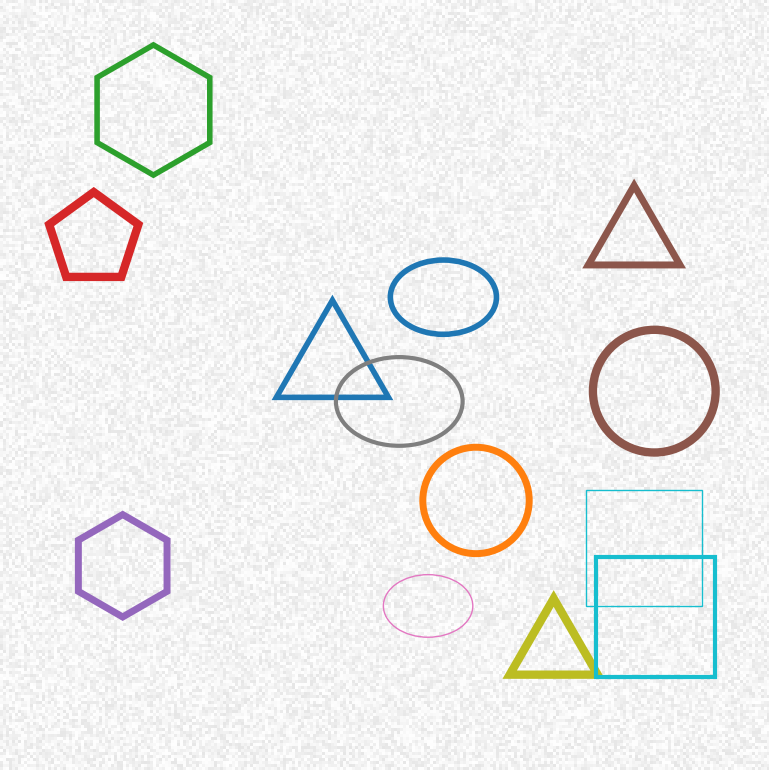[{"shape": "oval", "thickness": 2, "radius": 0.34, "center": [0.576, 0.614]}, {"shape": "triangle", "thickness": 2, "radius": 0.42, "center": [0.432, 0.526]}, {"shape": "circle", "thickness": 2.5, "radius": 0.35, "center": [0.618, 0.35]}, {"shape": "hexagon", "thickness": 2, "radius": 0.42, "center": [0.199, 0.857]}, {"shape": "pentagon", "thickness": 3, "radius": 0.3, "center": [0.122, 0.69]}, {"shape": "hexagon", "thickness": 2.5, "radius": 0.33, "center": [0.159, 0.265]}, {"shape": "circle", "thickness": 3, "radius": 0.4, "center": [0.85, 0.492]}, {"shape": "triangle", "thickness": 2.5, "radius": 0.34, "center": [0.824, 0.69]}, {"shape": "oval", "thickness": 0.5, "radius": 0.29, "center": [0.556, 0.213]}, {"shape": "oval", "thickness": 1.5, "radius": 0.41, "center": [0.519, 0.479]}, {"shape": "triangle", "thickness": 3, "radius": 0.33, "center": [0.719, 0.157]}, {"shape": "square", "thickness": 1.5, "radius": 0.39, "center": [0.852, 0.199]}, {"shape": "square", "thickness": 0.5, "radius": 0.38, "center": [0.836, 0.288]}]